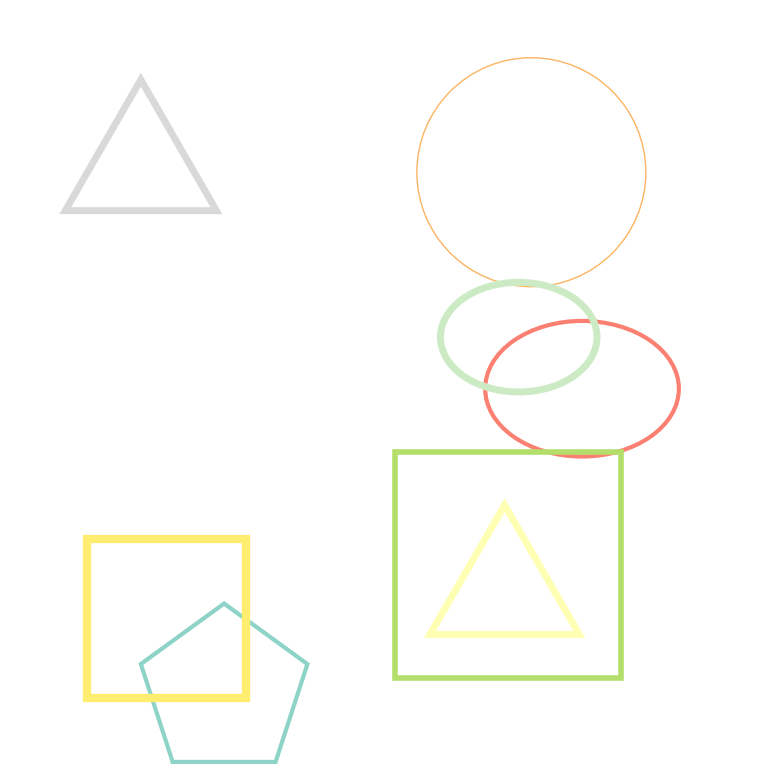[{"shape": "pentagon", "thickness": 1.5, "radius": 0.57, "center": [0.291, 0.102]}, {"shape": "triangle", "thickness": 2.5, "radius": 0.56, "center": [0.655, 0.232]}, {"shape": "oval", "thickness": 1.5, "radius": 0.63, "center": [0.756, 0.495]}, {"shape": "circle", "thickness": 0.5, "radius": 0.74, "center": [0.69, 0.776]}, {"shape": "square", "thickness": 2, "radius": 0.73, "center": [0.66, 0.266]}, {"shape": "triangle", "thickness": 2.5, "radius": 0.57, "center": [0.183, 0.783]}, {"shape": "oval", "thickness": 2.5, "radius": 0.51, "center": [0.674, 0.562]}, {"shape": "square", "thickness": 3, "radius": 0.52, "center": [0.217, 0.196]}]